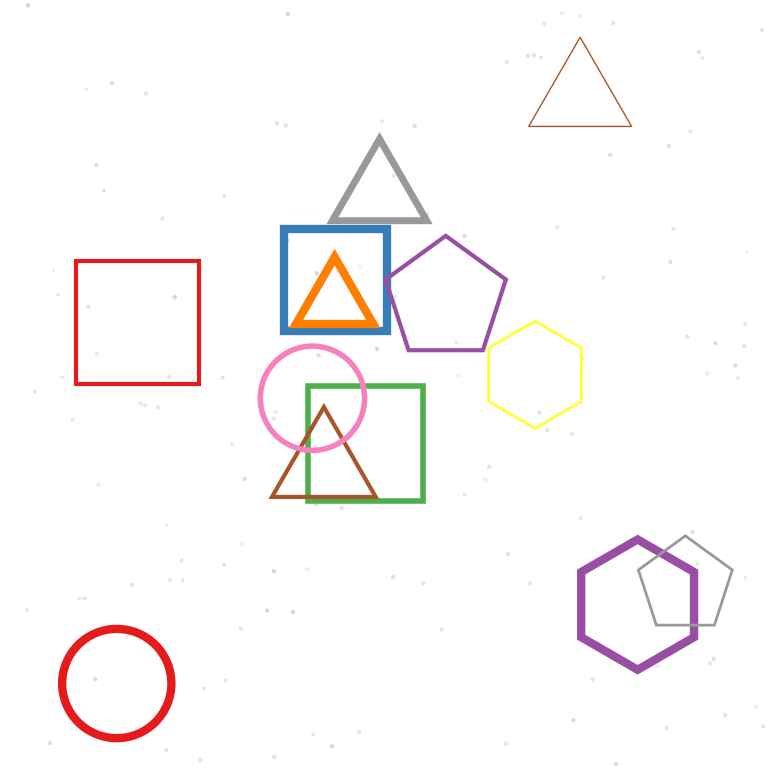[{"shape": "square", "thickness": 1.5, "radius": 0.4, "center": [0.179, 0.581]}, {"shape": "circle", "thickness": 3, "radius": 0.35, "center": [0.152, 0.112]}, {"shape": "square", "thickness": 3, "radius": 0.33, "center": [0.436, 0.637]}, {"shape": "square", "thickness": 2, "radius": 0.37, "center": [0.475, 0.424]}, {"shape": "hexagon", "thickness": 3, "radius": 0.42, "center": [0.828, 0.215]}, {"shape": "pentagon", "thickness": 1.5, "radius": 0.41, "center": [0.579, 0.612]}, {"shape": "triangle", "thickness": 3, "radius": 0.29, "center": [0.435, 0.608]}, {"shape": "hexagon", "thickness": 1, "radius": 0.35, "center": [0.695, 0.513]}, {"shape": "triangle", "thickness": 0.5, "radius": 0.39, "center": [0.753, 0.874]}, {"shape": "triangle", "thickness": 1.5, "radius": 0.39, "center": [0.421, 0.394]}, {"shape": "circle", "thickness": 2, "radius": 0.34, "center": [0.406, 0.483]}, {"shape": "triangle", "thickness": 2.5, "radius": 0.35, "center": [0.493, 0.749]}, {"shape": "pentagon", "thickness": 1, "radius": 0.32, "center": [0.89, 0.24]}]